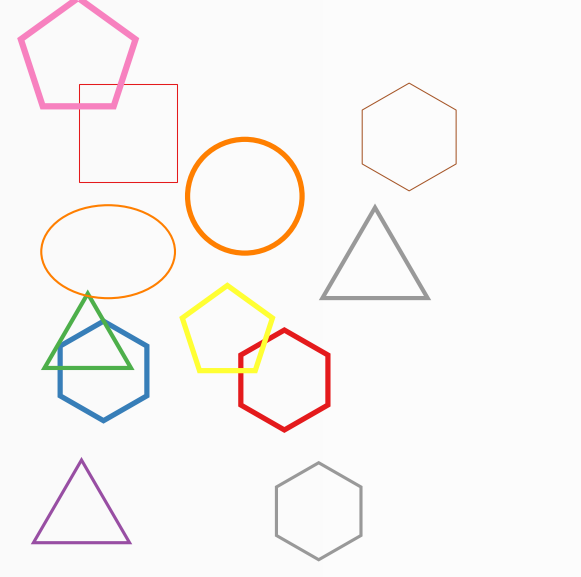[{"shape": "square", "thickness": 0.5, "radius": 0.42, "center": [0.219, 0.769]}, {"shape": "hexagon", "thickness": 2.5, "radius": 0.43, "center": [0.489, 0.341]}, {"shape": "hexagon", "thickness": 2.5, "radius": 0.43, "center": [0.178, 0.357]}, {"shape": "triangle", "thickness": 2, "radius": 0.43, "center": [0.151, 0.405]}, {"shape": "triangle", "thickness": 1.5, "radius": 0.48, "center": [0.14, 0.107]}, {"shape": "circle", "thickness": 2.5, "radius": 0.49, "center": [0.421, 0.659]}, {"shape": "oval", "thickness": 1, "radius": 0.58, "center": [0.186, 0.563]}, {"shape": "pentagon", "thickness": 2.5, "radius": 0.41, "center": [0.391, 0.423]}, {"shape": "hexagon", "thickness": 0.5, "radius": 0.47, "center": [0.704, 0.762]}, {"shape": "pentagon", "thickness": 3, "radius": 0.52, "center": [0.135, 0.899]}, {"shape": "triangle", "thickness": 2, "radius": 0.52, "center": [0.645, 0.535]}, {"shape": "hexagon", "thickness": 1.5, "radius": 0.42, "center": [0.548, 0.114]}]